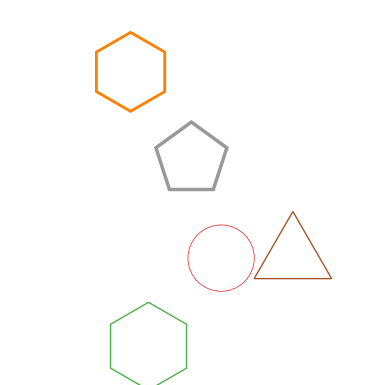[{"shape": "circle", "thickness": 0.5, "radius": 0.43, "center": [0.574, 0.33]}, {"shape": "hexagon", "thickness": 1, "radius": 0.57, "center": [0.386, 0.101]}, {"shape": "hexagon", "thickness": 2, "radius": 0.51, "center": [0.339, 0.813]}, {"shape": "triangle", "thickness": 1, "radius": 0.58, "center": [0.761, 0.334]}, {"shape": "pentagon", "thickness": 2.5, "radius": 0.48, "center": [0.497, 0.586]}]